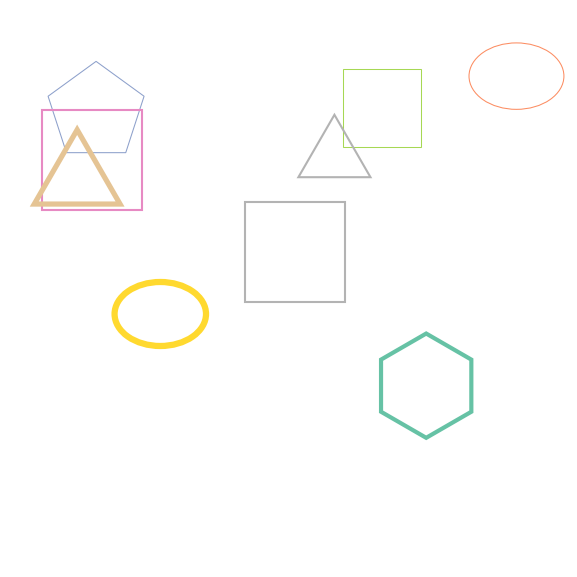[{"shape": "hexagon", "thickness": 2, "radius": 0.45, "center": [0.738, 0.331]}, {"shape": "oval", "thickness": 0.5, "radius": 0.41, "center": [0.894, 0.867]}, {"shape": "pentagon", "thickness": 0.5, "radius": 0.44, "center": [0.166, 0.805]}, {"shape": "square", "thickness": 1, "radius": 0.43, "center": [0.159, 0.722]}, {"shape": "square", "thickness": 0.5, "radius": 0.34, "center": [0.661, 0.812]}, {"shape": "oval", "thickness": 3, "radius": 0.4, "center": [0.278, 0.455]}, {"shape": "triangle", "thickness": 2.5, "radius": 0.43, "center": [0.134, 0.689]}, {"shape": "triangle", "thickness": 1, "radius": 0.36, "center": [0.579, 0.728]}, {"shape": "square", "thickness": 1, "radius": 0.43, "center": [0.511, 0.563]}]